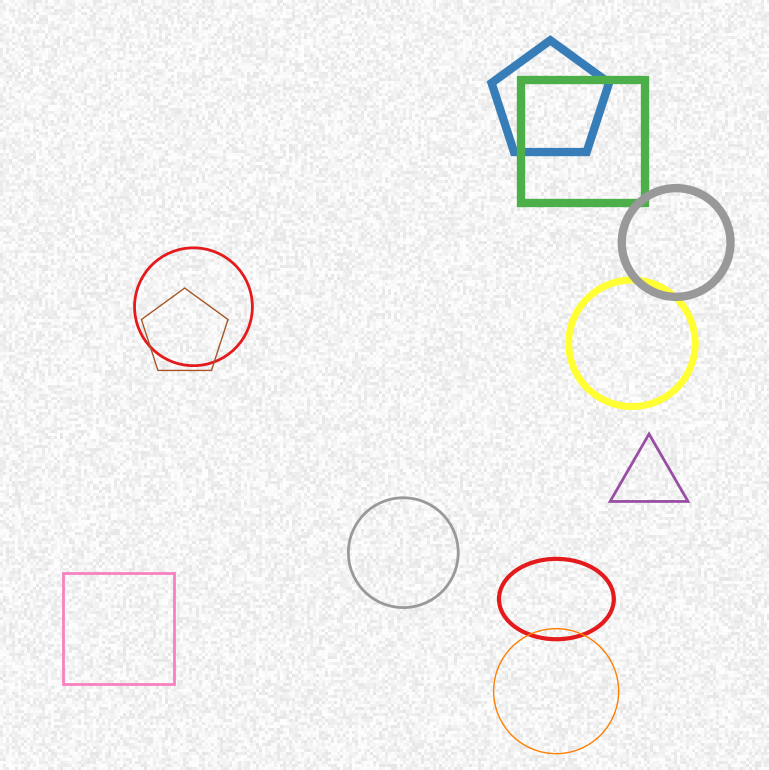[{"shape": "circle", "thickness": 1, "radius": 0.38, "center": [0.251, 0.602]}, {"shape": "oval", "thickness": 1.5, "radius": 0.37, "center": [0.723, 0.222]}, {"shape": "pentagon", "thickness": 3, "radius": 0.4, "center": [0.715, 0.867]}, {"shape": "square", "thickness": 3, "radius": 0.4, "center": [0.757, 0.816]}, {"shape": "triangle", "thickness": 1, "radius": 0.29, "center": [0.843, 0.378]}, {"shape": "circle", "thickness": 0.5, "radius": 0.41, "center": [0.722, 0.102]}, {"shape": "circle", "thickness": 2.5, "radius": 0.41, "center": [0.821, 0.554]}, {"shape": "pentagon", "thickness": 0.5, "radius": 0.3, "center": [0.24, 0.567]}, {"shape": "square", "thickness": 1, "radius": 0.36, "center": [0.154, 0.184]}, {"shape": "circle", "thickness": 1, "radius": 0.36, "center": [0.524, 0.282]}, {"shape": "circle", "thickness": 3, "radius": 0.35, "center": [0.878, 0.685]}]